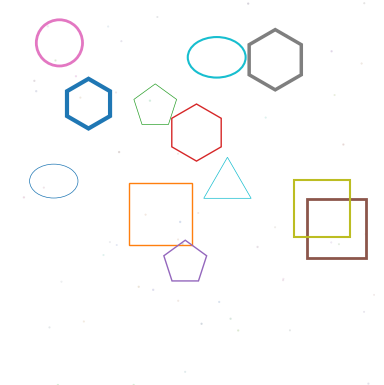[{"shape": "hexagon", "thickness": 3, "radius": 0.32, "center": [0.23, 0.731]}, {"shape": "oval", "thickness": 0.5, "radius": 0.31, "center": [0.14, 0.53]}, {"shape": "square", "thickness": 1, "radius": 0.4, "center": [0.417, 0.444]}, {"shape": "pentagon", "thickness": 0.5, "radius": 0.29, "center": [0.403, 0.724]}, {"shape": "hexagon", "thickness": 1, "radius": 0.37, "center": [0.51, 0.656]}, {"shape": "pentagon", "thickness": 1, "radius": 0.29, "center": [0.481, 0.318]}, {"shape": "square", "thickness": 2, "radius": 0.38, "center": [0.874, 0.407]}, {"shape": "circle", "thickness": 2, "radius": 0.3, "center": [0.154, 0.889]}, {"shape": "hexagon", "thickness": 2.5, "radius": 0.39, "center": [0.715, 0.845]}, {"shape": "square", "thickness": 1.5, "radius": 0.37, "center": [0.837, 0.458]}, {"shape": "triangle", "thickness": 0.5, "radius": 0.36, "center": [0.591, 0.52]}, {"shape": "oval", "thickness": 1.5, "radius": 0.38, "center": [0.563, 0.851]}]